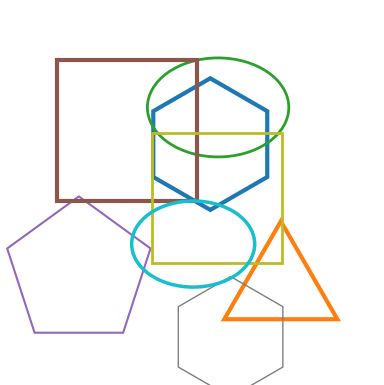[{"shape": "hexagon", "thickness": 3, "radius": 0.85, "center": [0.546, 0.626]}, {"shape": "triangle", "thickness": 3, "radius": 0.85, "center": [0.729, 0.256]}, {"shape": "oval", "thickness": 2, "radius": 0.92, "center": [0.566, 0.721]}, {"shape": "pentagon", "thickness": 1.5, "radius": 0.98, "center": [0.205, 0.294]}, {"shape": "square", "thickness": 3, "radius": 0.91, "center": [0.329, 0.661]}, {"shape": "hexagon", "thickness": 1, "radius": 0.78, "center": [0.599, 0.125]}, {"shape": "square", "thickness": 2, "radius": 0.84, "center": [0.564, 0.485]}, {"shape": "oval", "thickness": 2.5, "radius": 0.8, "center": [0.502, 0.366]}]